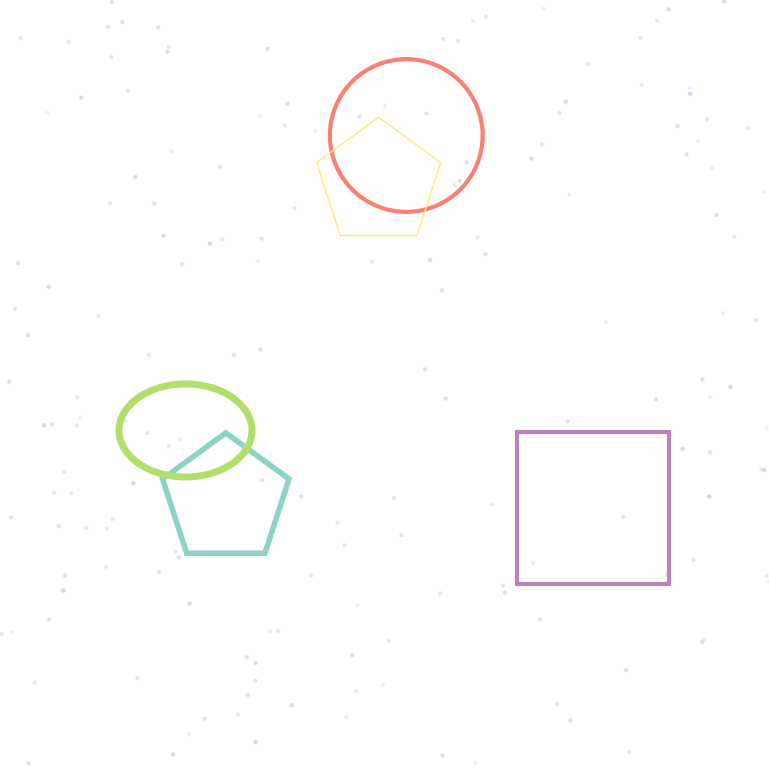[{"shape": "pentagon", "thickness": 2, "radius": 0.43, "center": [0.293, 0.351]}, {"shape": "circle", "thickness": 1.5, "radius": 0.5, "center": [0.528, 0.824]}, {"shape": "oval", "thickness": 2.5, "radius": 0.43, "center": [0.241, 0.441]}, {"shape": "square", "thickness": 1.5, "radius": 0.5, "center": [0.77, 0.34]}, {"shape": "pentagon", "thickness": 0.5, "radius": 0.42, "center": [0.492, 0.763]}]